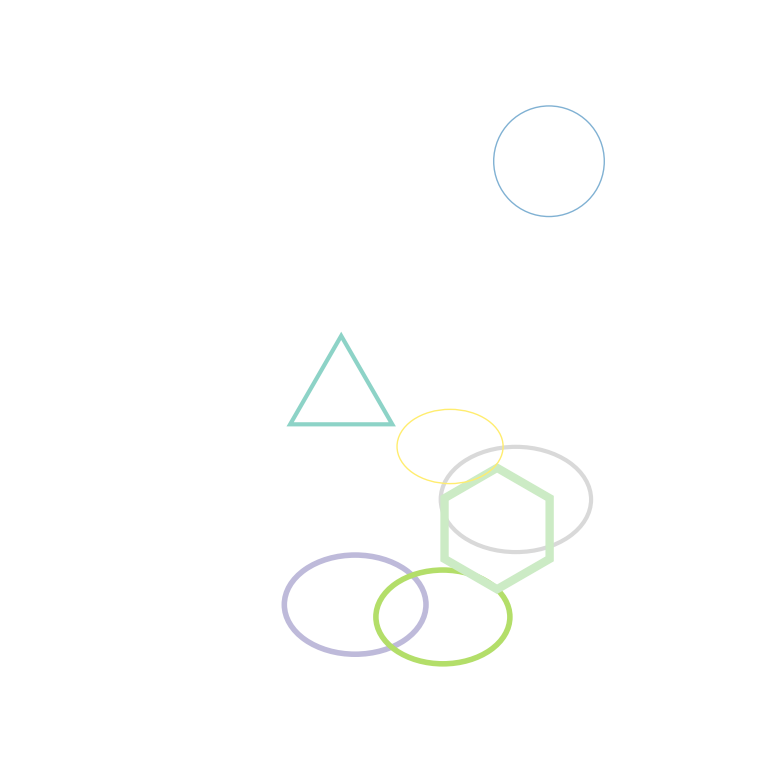[{"shape": "triangle", "thickness": 1.5, "radius": 0.38, "center": [0.443, 0.487]}, {"shape": "oval", "thickness": 2, "radius": 0.46, "center": [0.461, 0.215]}, {"shape": "circle", "thickness": 0.5, "radius": 0.36, "center": [0.713, 0.791]}, {"shape": "oval", "thickness": 2, "radius": 0.44, "center": [0.575, 0.199]}, {"shape": "oval", "thickness": 1.5, "radius": 0.49, "center": [0.67, 0.351]}, {"shape": "hexagon", "thickness": 3, "radius": 0.39, "center": [0.646, 0.314]}, {"shape": "oval", "thickness": 0.5, "radius": 0.34, "center": [0.584, 0.42]}]